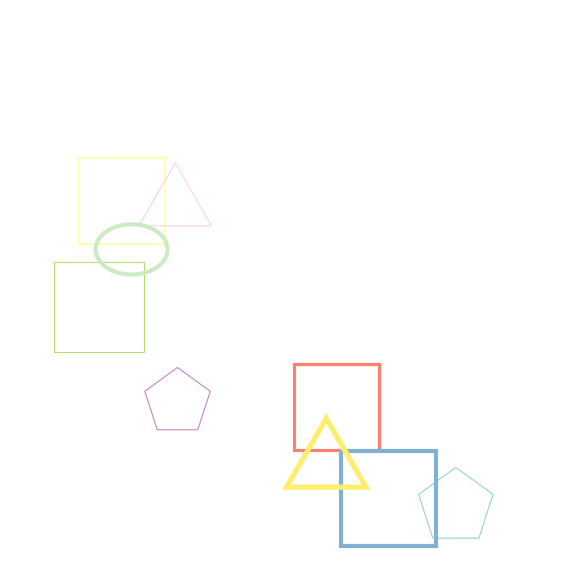[{"shape": "pentagon", "thickness": 0.5, "radius": 0.34, "center": [0.789, 0.122]}, {"shape": "square", "thickness": 1, "radius": 0.37, "center": [0.211, 0.651]}, {"shape": "square", "thickness": 1.5, "radius": 0.37, "center": [0.583, 0.294]}, {"shape": "square", "thickness": 2, "radius": 0.41, "center": [0.673, 0.135]}, {"shape": "square", "thickness": 0.5, "radius": 0.39, "center": [0.172, 0.468]}, {"shape": "triangle", "thickness": 0.5, "radius": 0.36, "center": [0.303, 0.644]}, {"shape": "pentagon", "thickness": 0.5, "radius": 0.3, "center": [0.307, 0.303]}, {"shape": "oval", "thickness": 2, "radius": 0.31, "center": [0.228, 0.567]}, {"shape": "triangle", "thickness": 2.5, "radius": 0.4, "center": [0.565, 0.195]}]